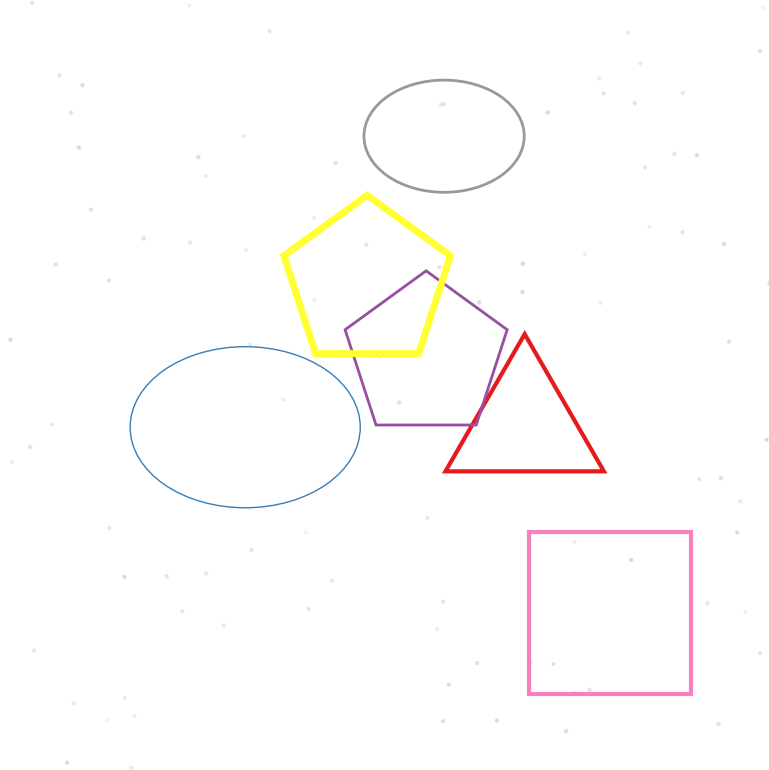[{"shape": "triangle", "thickness": 1.5, "radius": 0.59, "center": [0.681, 0.447]}, {"shape": "oval", "thickness": 0.5, "radius": 0.75, "center": [0.318, 0.445]}, {"shape": "pentagon", "thickness": 1, "radius": 0.55, "center": [0.553, 0.538]}, {"shape": "pentagon", "thickness": 2.5, "radius": 0.57, "center": [0.477, 0.633]}, {"shape": "square", "thickness": 1.5, "radius": 0.53, "center": [0.792, 0.204]}, {"shape": "oval", "thickness": 1, "radius": 0.52, "center": [0.577, 0.823]}]